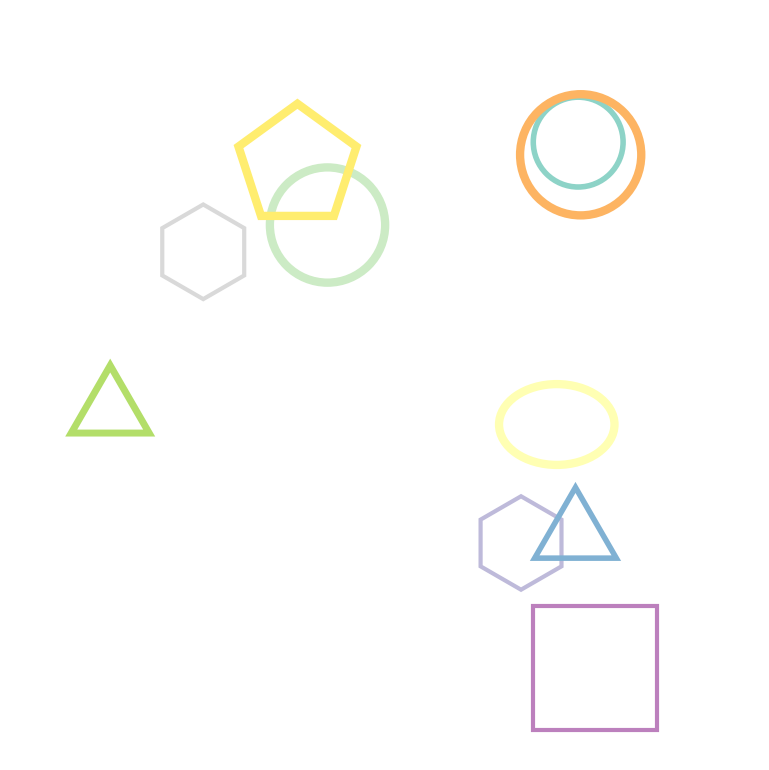[{"shape": "circle", "thickness": 2, "radius": 0.29, "center": [0.751, 0.815]}, {"shape": "oval", "thickness": 3, "radius": 0.37, "center": [0.723, 0.449]}, {"shape": "hexagon", "thickness": 1.5, "radius": 0.3, "center": [0.677, 0.295]}, {"shape": "triangle", "thickness": 2, "radius": 0.31, "center": [0.747, 0.306]}, {"shape": "circle", "thickness": 3, "radius": 0.39, "center": [0.754, 0.799]}, {"shape": "triangle", "thickness": 2.5, "radius": 0.29, "center": [0.143, 0.467]}, {"shape": "hexagon", "thickness": 1.5, "radius": 0.31, "center": [0.264, 0.673]}, {"shape": "square", "thickness": 1.5, "radius": 0.4, "center": [0.773, 0.133]}, {"shape": "circle", "thickness": 3, "radius": 0.37, "center": [0.425, 0.708]}, {"shape": "pentagon", "thickness": 3, "radius": 0.4, "center": [0.386, 0.785]}]